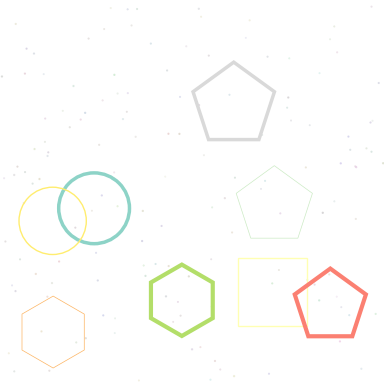[{"shape": "circle", "thickness": 2.5, "radius": 0.46, "center": [0.244, 0.459]}, {"shape": "square", "thickness": 1, "radius": 0.44, "center": [0.708, 0.242]}, {"shape": "pentagon", "thickness": 3, "radius": 0.49, "center": [0.858, 0.205]}, {"shape": "hexagon", "thickness": 0.5, "radius": 0.47, "center": [0.138, 0.138]}, {"shape": "hexagon", "thickness": 3, "radius": 0.46, "center": [0.472, 0.22]}, {"shape": "pentagon", "thickness": 2.5, "radius": 0.56, "center": [0.607, 0.727]}, {"shape": "pentagon", "thickness": 0.5, "radius": 0.52, "center": [0.713, 0.466]}, {"shape": "circle", "thickness": 1, "radius": 0.44, "center": [0.137, 0.426]}]